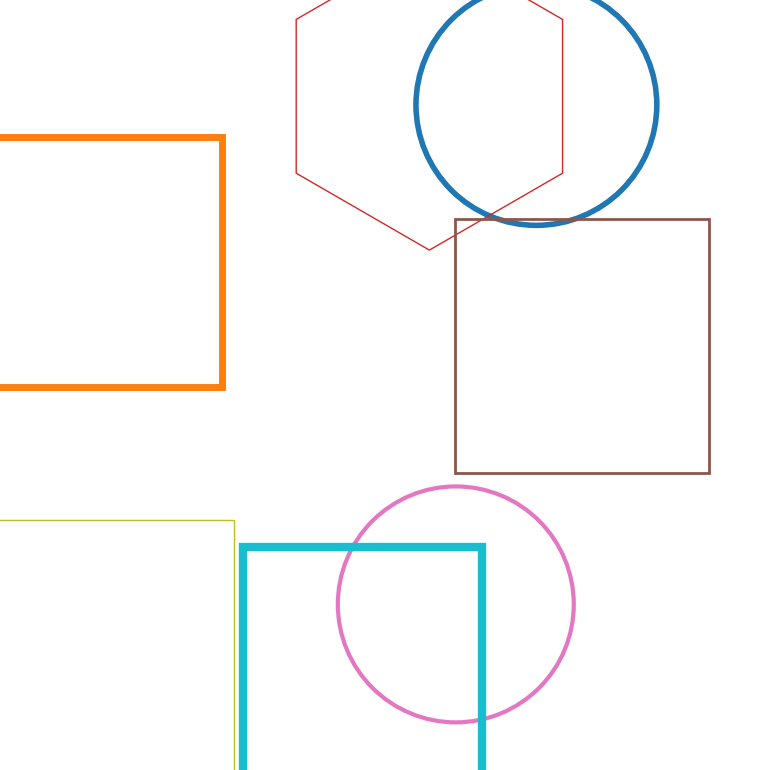[{"shape": "circle", "thickness": 2, "radius": 0.78, "center": [0.697, 0.864]}, {"shape": "square", "thickness": 2.5, "radius": 0.81, "center": [0.126, 0.66]}, {"shape": "hexagon", "thickness": 0.5, "radius": 1.0, "center": [0.558, 0.875]}, {"shape": "square", "thickness": 1, "radius": 0.82, "center": [0.756, 0.551]}, {"shape": "circle", "thickness": 1.5, "radius": 0.77, "center": [0.592, 0.215]}, {"shape": "square", "thickness": 0.5, "radius": 0.96, "center": [0.112, 0.133]}, {"shape": "square", "thickness": 3, "radius": 0.78, "center": [0.471, 0.134]}]